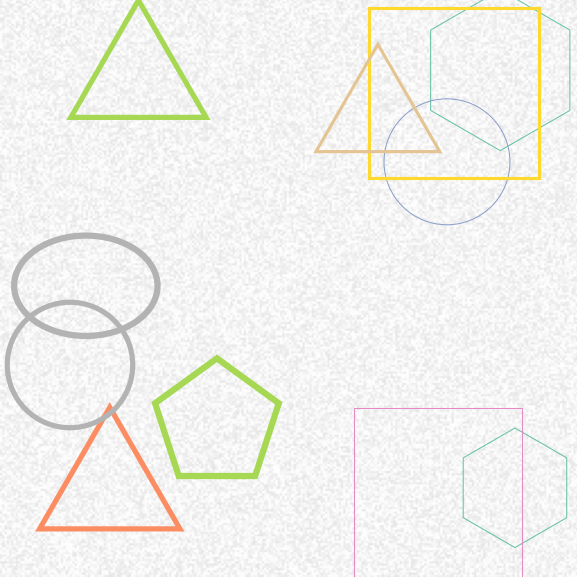[{"shape": "hexagon", "thickness": 0.5, "radius": 0.52, "center": [0.892, 0.155]}, {"shape": "hexagon", "thickness": 0.5, "radius": 0.7, "center": [0.866, 0.878]}, {"shape": "triangle", "thickness": 2.5, "radius": 0.7, "center": [0.19, 0.153]}, {"shape": "circle", "thickness": 0.5, "radius": 0.55, "center": [0.774, 0.719]}, {"shape": "square", "thickness": 0.5, "radius": 0.73, "center": [0.759, 0.146]}, {"shape": "triangle", "thickness": 2.5, "radius": 0.68, "center": [0.24, 0.863]}, {"shape": "pentagon", "thickness": 3, "radius": 0.56, "center": [0.376, 0.266]}, {"shape": "square", "thickness": 1.5, "radius": 0.73, "center": [0.786, 0.838]}, {"shape": "triangle", "thickness": 1.5, "radius": 0.62, "center": [0.654, 0.798]}, {"shape": "oval", "thickness": 3, "radius": 0.62, "center": [0.149, 0.504]}, {"shape": "circle", "thickness": 2.5, "radius": 0.54, "center": [0.121, 0.367]}]